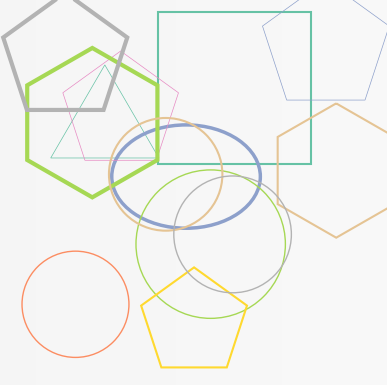[{"shape": "square", "thickness": 1.5, "radius": 0.99, "center": [0.606, 0.771]}, {"shape": "triangle", "thickness": 0.5, "radius": 0.81, "center": [0.27, 0.67]}, {"shape": "circle", "thickness": 1, "radius": 0.69, "center": [0.195, 0.21]}, {"shape": "oval", "thickness": 2.5, "radius": 0.96, "center": [0.48, 0.541]}, {"shape": "pentagon", "thickness": 0.5, "radius": 0.86, "center": [0.841, 0.879]}, {"shape": "pentagon", "thickness": 0.5, "radius": 0.78, "center": [0.311, 0.711]}, {"shape": "hexagon", "thickness": 3, "radius": 0.97, "center": [0.238, 0.681]}, {"shape": "circle", "thickness": 1, "radius": 0.96, "center": [0.544, 0.366]}, {"shape": "pentagon", "thickness": 1.5, "radius": 0.72, "center": [0.501, 0.162]}, {"shape": "hexagon", "thickness": 1.5, "radius": 0.87, "center": [0.868, 0.557]}, {"shape": "circle", "thickness": 1.5, "radius": 0.73, "center": [0.428, 0.547]}, {"shape": "circle", "thickness": 1, "radius": 0.76, "center": [0.6, 0.391]}, {"shape": "pentagon", "thickness": 3, "radius": 0.84, "center": [0.168, 0.851]}]